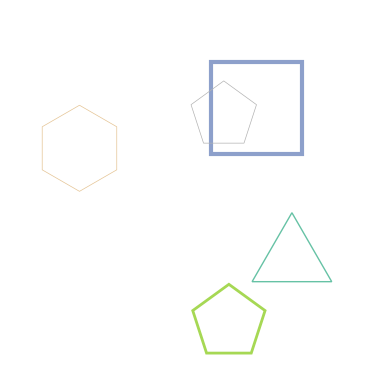[{"shape": "triangle", "thickness": 1, "radius": 0.6, "center": [0.758, 0.328]}, {"shape": "square", "thickness": 3, "radius": 0.59, "center": [0.666, 0.719]}, {"shape": "pentagon", "thickness": 2, "radius": 0.49, "center": [0.595, 0.163]}, {"shape": "hexagon", "thickness": 0.5, "radius": 0.56, "center": [0.206, 0.615]}, {"shape": "pentagon", "thickness": 0.5, "radius": 0.45, "center": [0.581, 0.7]}]